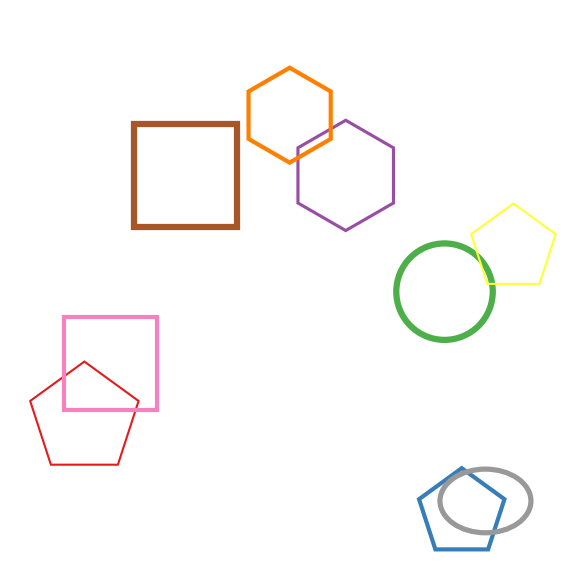[{"shape": "pentagon", "thickness": 1, "radius": 0.49, "center": [0.146, 0.274]}, {"shape": "pentagon", "thickness": 2, "radius": 0.39, "center": [0.8, 0.111]}, {"shape": "circle", "thickness": 3, "radius": 0.42, "center": [0.77, 0.494]}, {"shape": "hexagon", "thickness": 1.5, "radius": 0.48, "center": [0.599, 0.695]}, {"shape": "hexagon", "thickness": 2, "radius": 0.41, "center": [0.502, 0.8]}, {"shape": "pentagon", "thickness": 1, "radius": 0.38, "center": [0.889, 0.57]}, {"shape": "square", "thickness": 3, "radius": 0.45, "center": [0.321, 0.695]}, {"shape": "square", "thickness": 2, "radius": 0.4, "center": [0.191, 0.37]}, {"shape": "oval", "thickness": 2.5, "radius": 0.39, "center": [0.841, 0.132]}]